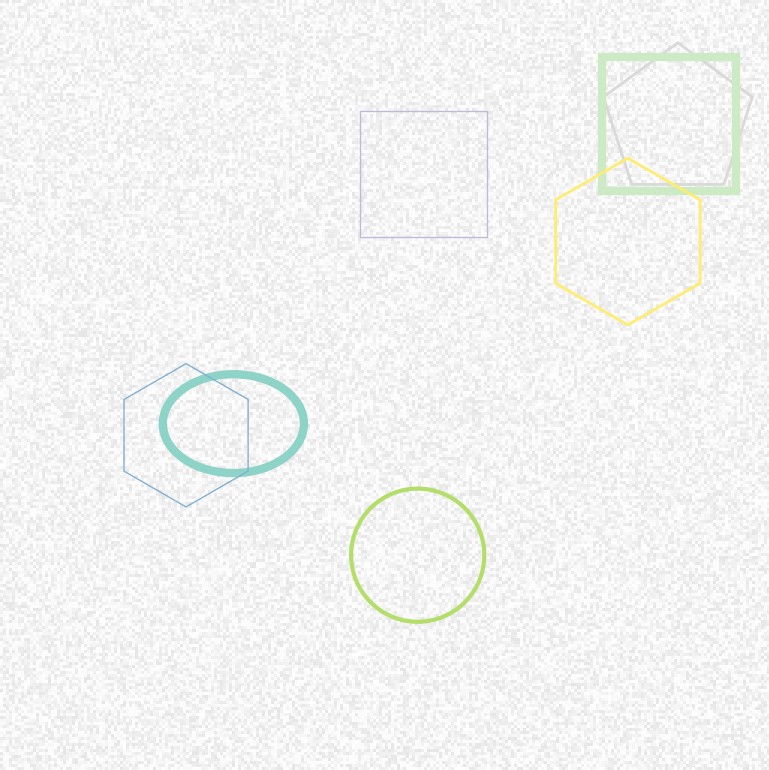[{"shape": "oval", "thickness": 3, "radius": 0.46, "center": [0.303, 0.45]}, {"shape": "square", "thickness": 0.5, "radius": 0.41, "center": [0.55, 0.774]}, {"shape": "hexagon", "thickness": 0.5, "radius": 0.47, "center": [0.242, 0.435]}, {"shape": "circle", "thickness": 1.5, "radius": 0.43, "center": [0.542, 0.279]}, {"shape": "pentagon", "thickness": 1, "radius": 0.51, "center": [0.88, 0.843]}, {"shape": "square", "thickness": 3, "radius": 0.43, "center": [0.868, 0.839]}, {"shape": "hexagon", "thickness": 1, "radius": 0.54, "center": [0.815, 0.686]}]